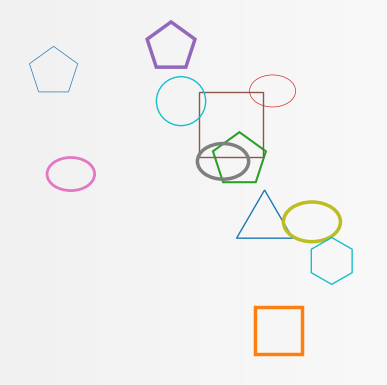[{"shape": "pentagon", "thickness": 0.5, "radius": 0.33, "center": [0.138, 0.814]}, {"shape": "triangle", "thickness": 1, "radius": 0.42, "center": [0.683, 0.423]}, {"shape": "square", "thickness": 2.5, "radius": 0.31, "center": [0.719, 0.142]}, {"shape": "pentagon", "thickness": 1.5, "radius": 0.36, "center": [0.618, 0.585]}, {"shape": "oval", "thickness": 0.5, "radius": 0.3, "center": [0.703, 0.764]}, {"shape": "pentagon", "thickness": 2.5, "radius": 0.32, "center": [0.441, 0.878]}, {"shape": "square", "thickness": 1, "radius": 0.42, "center": [0.597, 0.677]}, {"shape": "oval", "thickness": 2, "radius": 0.31, "center": [0.183, 0.548]}, {"shape": "oval", "thickness": 2.5, "radius": 0.33, "center": [0.576, 0.581]}, {"shape": "oval", "thickness": 2.5, "radius": 0.37, "center": [0.805, 0.424]}, {"shape": "circle", "thickness": 1, "radius": 0.32, "center": [0.467, 0.737]}, {"shape": "hexagon", "thickness": 1, "radius": 0.3, "center": [0.856, 0.322]}]